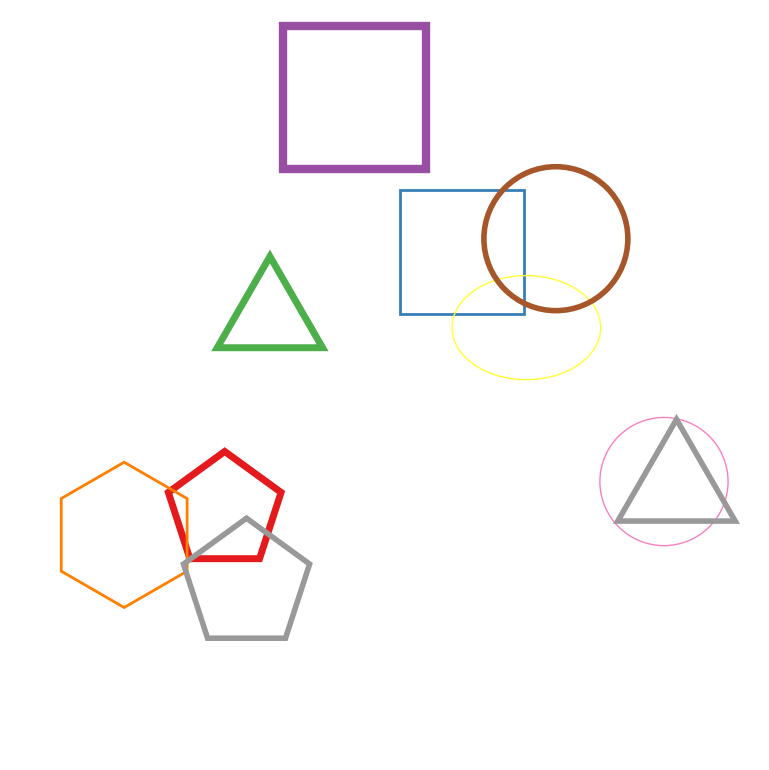[{"shape": "pentagon", "thickness": 2.5, "radius": 0.38, "center": [0.292, 0.337]}, {"shape": "square", "thickness": 1, "radius": 0.4, "center": [0.6, 0.672]}, {"shape": "triangle", "thickness": 2.5, "radius": 0.39, "center": [0.351, 0.588]}, {"shape": "square", "thickness": 3, "radius": 0.46, "center": [0.46, 0.874]}, {"shape": "hexagon", "thickness": 1, "radius": 0.47, "center": [0.161, 0.305]}, {"shape": "oval", "thickness": 0.5, "radius": 0.48, "center": [0.684, 0.574]}, {"shape": "circle", "thickness": 2, "radius": 0.47, "center": [0.722, 0.69]}, {"shape": "circle", "thickness": 0.5, "radius": 0.42, "center": [0.862, 0.375]}, {"shape": "triangle", "thickness": 2, "radius": 0.44, "center": [0.879, 0.367]}, {"shape": "pentagon", "thickness": 2, "radius": 0.43, "center": [0.32, 0.241]}]